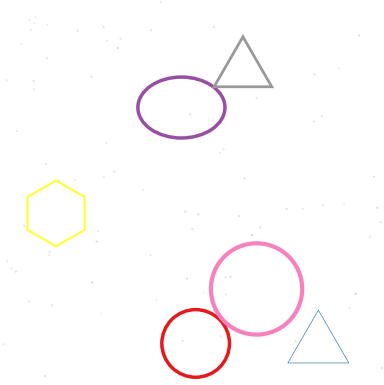[{"shape": "circle", "thickness": 2.5, "radius": 0.44, "center": [0.508, 0.108]}, {"shape": "triangle", "thickness": 0.5, "radius": 0.46, "center": [0.827, 0.103]}, {"shape": "oval", "thickness": 2.5, "radius": 0.57, "center": [0.471, 0.721]}, {"shape": "hexagon", "thickness": 1.5, "radius": 0.43, "center": [0.146, 0.446]}, {"shape": "circle", "thickness": 3, "radius": 0.59, "center": [0.666, 0.249]}, {"shape": "triangle", "thickness": 2, "radius": 0.43, "center": [0.631, 0.818]}]